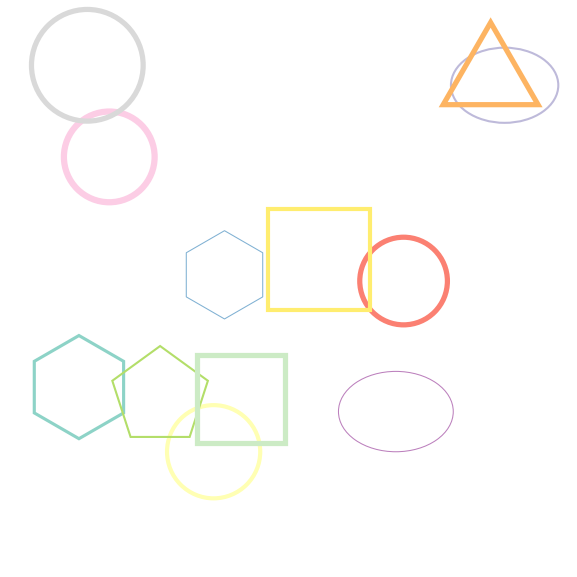[{"shape": "hexagon", "thickness": 1.5, "radius": 0.45, "center": [0.137, 0.329]}, {"shape": "circle", "thickness": 2, "radius": 0.4, "center": [0.37, 0.217]}, {"shape": "oval", "thickness": 1, "radius": 0.46, "center": [0.874, 0.851]}, {"shape": "circle", "thickness": 2.5, "radius": 0.38, "center": [0.699, 0.512]}, {"shape": "hexagon", "thickness": 0.5, "radius": 0.38, "center": [0.389, 0.523]}, {"shape": "triangle", "thickness": 2.5, "radius": 0.47, "center": [0.85, 0.865]}, {"shape": "pentagon", "thickness": 1, "radius": 0.44, "center": [0.277, 0.313]}, {"shape": "circle", "thickness": 3, "radius": 0.39, "center": [0.189, 0.727]}, {"shape": "circle", "thickness": 2.5, "radius": 0.48, "center": [0.151, 0.886]}, {"shape": "oval", "thickness": 0.5, "radius": 0.5, "center": [0.685, 0.286]}, {"shape": "square", "thickness": 2.5, "radius": 0.38, "center": [0.418, 0.309]}, {"shape": "square", "thickness": 2, "radius": 0.44, "center": [0.552, 0.55]}]